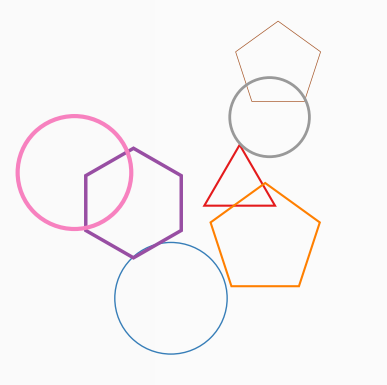[{"shape": "triangle", "thickness": 1.5, "radius": 0.53, "center": [0.618, 0.518]}, {"shape": "circle", "thickness": 1, "radius": 0.72, "center": [0.441, 0.225]}, {"shape": "hexagon", "thickness": 2.5, "radius": 0.71, "center": [0.345, 0.473]}, {"shape": "pentagon", "thickness": 1.5, "radius": 0.74, "center": [0.684, 0.376]}, {"shape": "pentagon", "thickness": 0.5, "radius": 0.58, "center": [0.718, 0.83]}, {"shape": "circle", "thickness": 3, "radius": 0.73, "center": [0.192, 0.552]}, {"shape": "circle", "thickness": 2, "radius": 0.51, "center": [0.696, 0.696]}]